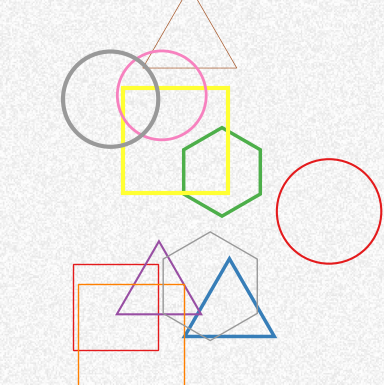[{"shape": "circle", "thickness": 1.5, "radius": 0.68, "center": [0.855, 0.451]}, {"shape": "square", "thickness": 1, "radius": 0.55, "center": [0.299, 0.202]}, {"shape": "triangle", "thickness": 2.5, "radius": 0.67, "center": [0.596, 0.193]}, {"shape": "hexagon", "thickness": 2.5, "radius": 0.57, "center": [0.577, 0.554]}, {"shape": "triangle", "thickness": 1.5, "radius": 0.63, "center": [0.413, 0.247]}, {"shape": "square", "thickness": 1, "radius": 0.68, "center": [0.341, 0.126]}, {"shape": "square", "thickness": 3, "radius": 0.69, "center": [0.456, 0.635]}, {"shape": "triangle", "thickness": 0.5, "radius": 0.7, "center": [0.493, 0.894]}, {"shape": "circle", "thickness": 2, "radius": 0.58, "center": [0.42, 0.752]}, {"shape": "circle", "thickness": 3, "radius": 0.62, "center": [0.287, 0.742]}, {"shape": "hexagon", "thickness": 1, "radius": 0.71, "center": [0.546, 0.257]}]